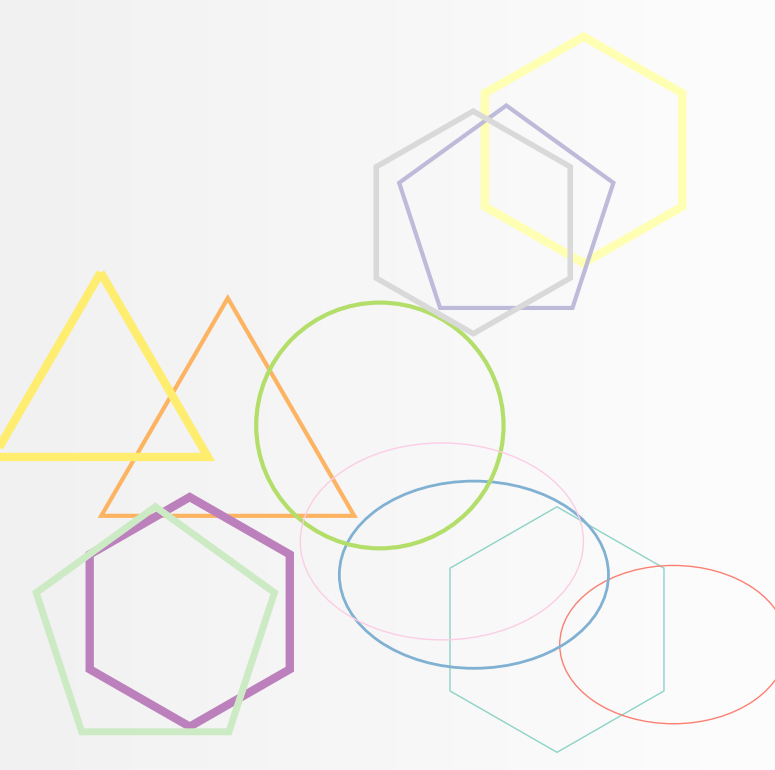[{"shape": "hexagon", "thickness": 0.5, "radius": 0.8, "center": [0.719, 0.182]}, {"shape": "hexagon", "thickness": 3, "radius": 0.74, "center": [0.753, 0.805]}, {"shape": "pentagon", "thickness": 1.5, "radius": 0.73, "center": [0.653, 0.718]}, {"shape": "oval", "thickness": 0.5, "radius": 0.73, "center": [0.869, 0.163]}, {"shape": "oval", "thickness": 1, "radius": 0.87, "center": [0.611, 0.254]}, {"shape": "triangle", "thickness": 1.5, "radius": 0.94, "center": [0.294, 0.424]}, {"shape": "circle", "thickness": 1.5, "radius": 0.8, "center": [0.49, 0.447]}, {"shape": "oval", "thickness": 0.5, "radius": 0.91, "center": [0.57, 0.297]}, {"shape": "hexagon", "thickness": 2, "radius": 0.72, "center": [0.611, 0.711]}, {"shape": "hexagon", "thickness": 3, "radius": 0.75, "center": [0.245, 0.205]}, {"shape": "pentagon", "thickness": 2.5, "radius": 0.81, "center": [0.2, 0.18]}, {"shape": "triangle", "thickness": 3, "radius": 0.8, "center": [0.13, 0.486]}]